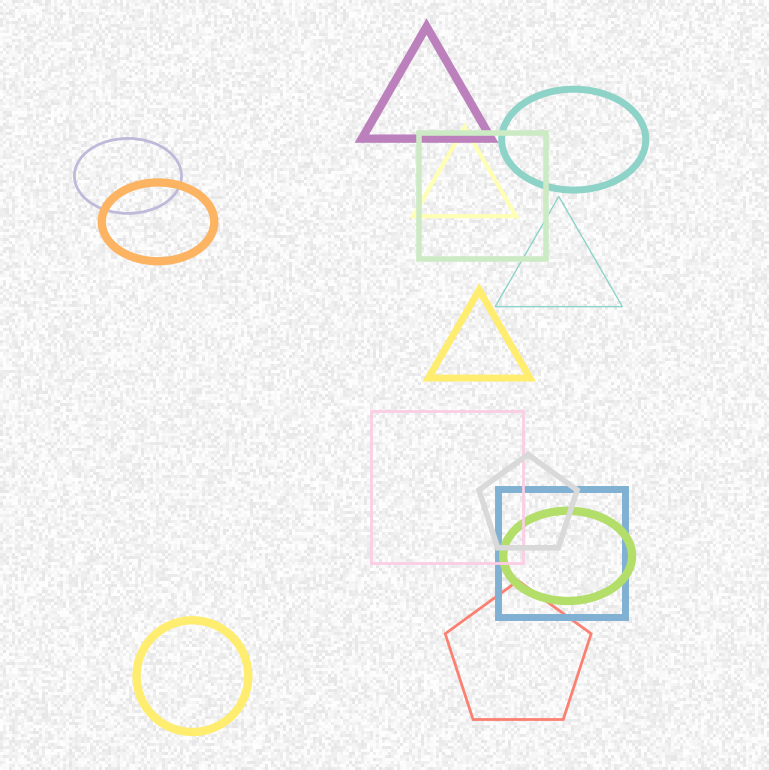[{"shape": "oval", "thickness": 2.5, "radius": 0.47, "center": [0.745, 0.819]}, {"shape": "triangle", "thickness": 0.5, "radius": 0.48, "center": [0.726, 0.649]}, {"shape": "triangle", "thickness": 1.5, "radius": 0.39, "center": [0.603, 0.758]}, {"shape": "oval", "thickness": 1, "radius": 0.35, "center": [0.166, 0.772]}, {"shape": "pentagon", "thickness": 1, "radius": 0.5, "center": [0.673, 0.146]}, {"shape": "square", "thickness": 2.5, "radius": 0.41, "center": [0.729, 0.282]}, {"shape": "oval", "thickness": 3, "radius": 0.37, "center": [0.205, 0.712]}, {"shape": "oval", "thickness": 3, "radius": 0.42, "center": [0.737, 0.278]}, {"shape": "square", "thickness": 1, "radius": 0.49, "center": [0.58, 0.368]}, {"shape": "pentagon", "thickness": 2, "radius": 0.34, "center": [0.686, 0.343]}, {"shape": "triangle", "thickness": 3, "radius": 0.49, "center": [0.554, 0.868]}, {"shape": "square", "thickness": 2, "radius": 0.41, "center": [0.627, 0.745]}, {"shape": "circle", "thickness": 3, "radius": 0.36, "center": [0.25, 0.122]}, {"shape": "triangle", "thickness": 2.5, "radius": 0.38, "center": [0.622, 0.547]}]